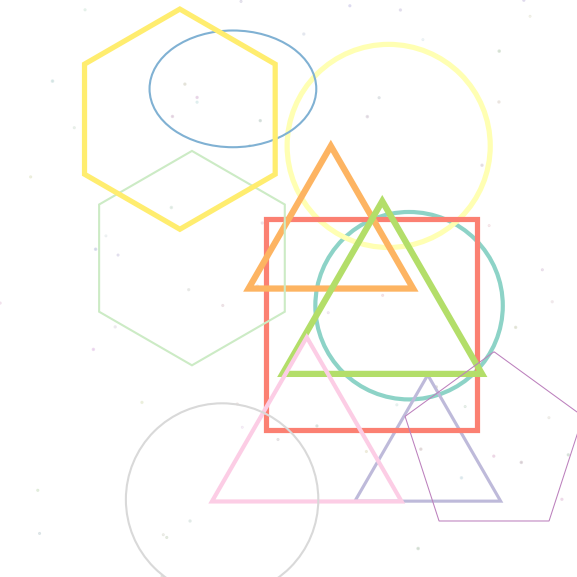[{"shape": "circle", "thickness": 2, "radius": 0.81, "center": [0.708, 0.47]}, {"shape": "circle", "thickness": 2.5, "radius": 0.88, "center": [0.673, 0.746]}, {"shape": "triangle", "thickness": 1.5, "radius": 0.73, "center": [0.741, 0.204]}, {"shape": "square", "thickness": 2.5, "radius": 0.91, "center": [0.644, 0.437]}, {"shape": "oval", "thickness": 1, "radius": 0.72, "center": [0.403, 0.845]}, {"shape": "triangle", "thickness": 3, "radius": 0.82, "center": [0.573, 0.582]}, {"shape": "triangle", "thickness": 3, "radius": 1.0, "center": [0.662, 0.451]}, {"shape": "triangle", "thickness": 2, "radius": 0.95, "center": [0.531, 0.226]}, {"shape": "circle", "thickness": 1, "radius": 0.83, "center": [0.385, 0.134]}, {"shape": "pentagon", "thickness": 0.5, "radius": 0.81, "center": [0.856, 0.228]}, {"shape": "hexagon", "thickness": 1, "radius": 0.93, "center": [0.332, 0.552]}, {"shape": "hexagon", "thickness": 2.5, "radius": 0.95, "center": [0.311, 0.793]}]